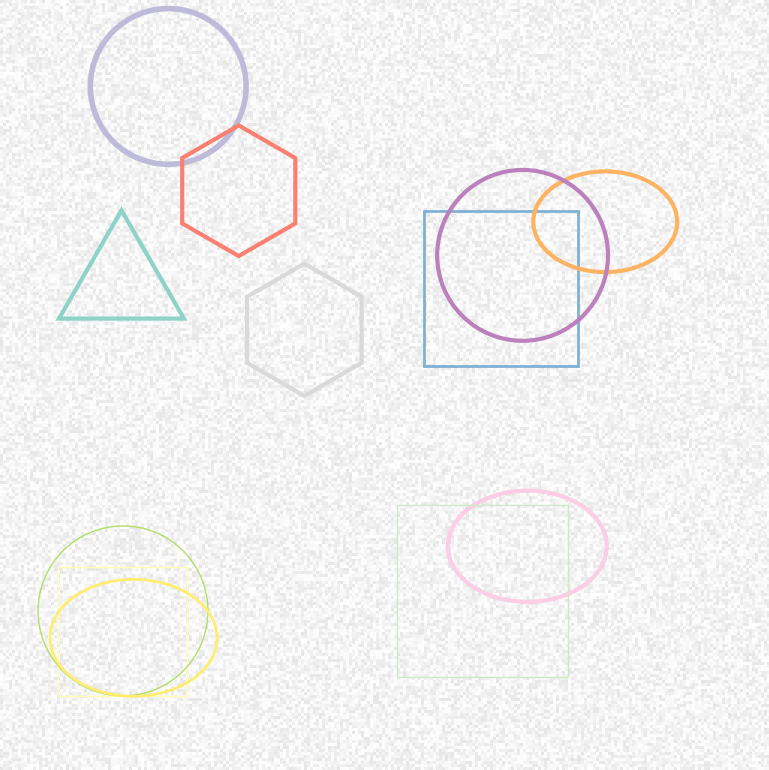[{"shape": "triangle", "thickness": 1.5, "radius": 0.47, "center": [0.158, 0.633]}, {"shape": "square", "thickness": 0.5, "radius": 0.42, "center": [0.159, 0.18]}, {"shape": "circle", "thickness": 2, "radius": 0.51, "center": [0.218, 0.888]}, {"shape": "hexagon", "thickness": 1.5, "radius": 0.42, "center": [0.31, 0.752]}, {"shape": "square", "thickness": 1, "radius": 0.5, "center": [0.651, 0.625]}, {"shape": "oval", "thickness": 1.5, "radius": 0.47, "center": [0.786, 0.712]}, {"shape": "circle", "thickness": 0.5, "radius": 0.55, "center": [0.16, 0.207]}, {"shape": "oval", "thickness": 1.5, "radius": 0.52, "center": [0.685, 0.291]}, {"shape": "hexagon", "thickness": 1.5, "radius": 0.43, "center": [0.395, 0.572]}, {"shape": "circle", "thickness": 1.5, "radius": 0.55, "center": [0.679, 0.668]}, {"shape": "square", "thickness": 0.5, "radius": 0.56, "center": [0.627, 0.232]}, {"shape": "oval", "thickness": 1, "radius": 0.54, "center": [0.173, 0.172]}]